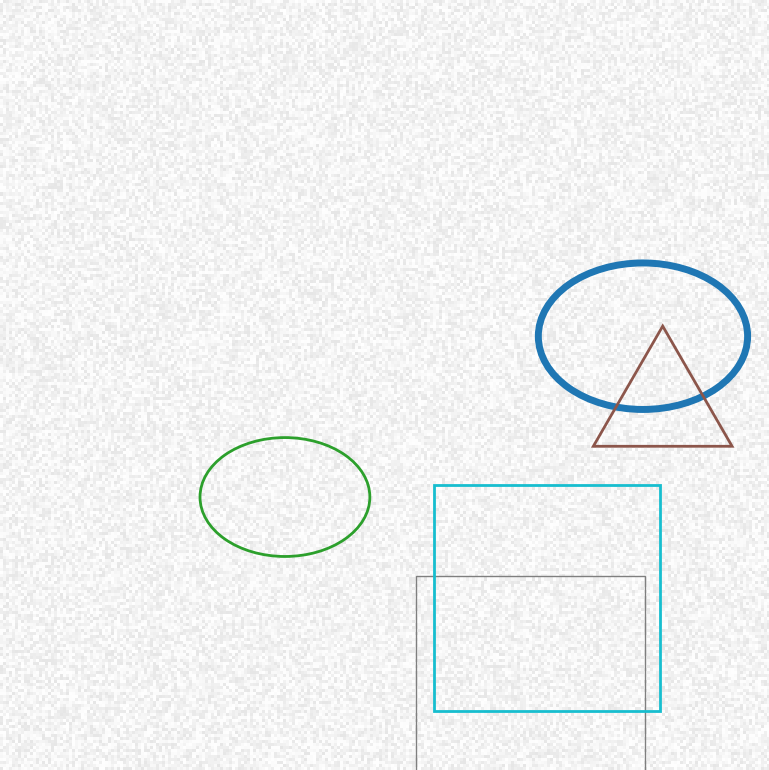[{"shape": "oval", "thickness": 2.5, "radius": 0.68, "center": [0.835, 0.563]}, {"shape": "oval", "thickness": 1, "radius": 0.55, "center": [0.37, 0.355]}, {"shape": "triangle", "thickness": 1, "radius": 0.52, "center": [0.861, 0.472]}, {"shape": "square", "thickness": 0.5, "radius": 0.74, "center": [0.689, 0.104]}, {"shape": "square", "thickness": 1, "radius": 0.74, "center": [0.71, 0.223]}]